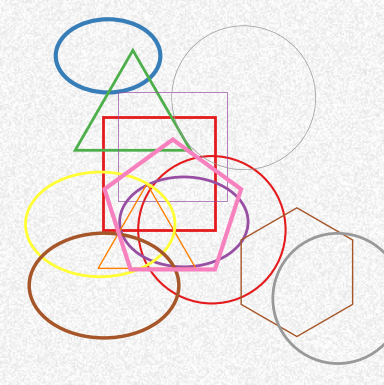[{"shape": "circle", "thickness": 1.5, "radius": 0.96, "center": [0.55, 0.403]}, {"shape": "square", "thickness": 2, "radius": 0.73, "center": [0.414, 0.549]}, {"shape": "oval", "thickness": 3, "radius": 0.68, "center": [0.281, 0.855]}, {"shape": "triangle", "thickness": 2, "radius": 0.87, "center": [0.345, 0.696]}, {"shape": "square", "thickness": 0.5, "radius": 0.71, "center": [0.449, 0.62]}, {"shape": "oval", "thickness": 2, "radius": 0.83, "center": [0.478, 0.424]}, {"shape": "triangle", "thickness": 1, "radius": 0.73, "center": [0.382, 0.376]}, {"shape": "oval", "thickness": 2, "radius": 0.97, "center": [0.26, 0.417]}, {"shape": "oval", "thickness": 2.5, "radius": 0.97, "center": [0.27, 0.258]}, {"shape": "hexagon", "thickness": 1, "radius": 0.84, "center": [0.771, 0.293]}, {"shape": "pentagon", "thickness": 3, "radius": 0.93, "center": [0.449, 0.451]}, {"shape": "circle", "thickness": 0.5, "radius": 0.93, "center": [0.633, 0.746]}, {"shape": "circle", "thickness": 2, "radius": 0.85, "center": [0.878, 0.225]}]